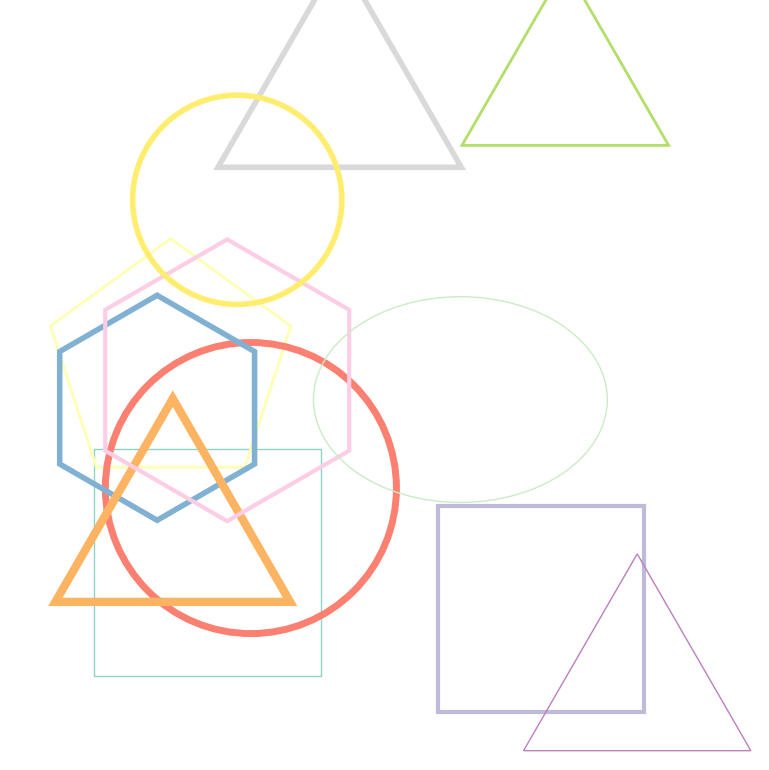[{"shape": "square", "thickness": 0.5, "radius": 0.74, "center": [0.27, 0.269]}, {"shape": "pentagon", "thickness": 1, "radius": 0.82, "center": [0.222, 0.526]}, {"shape": "square", "thickness": 1.5, "radius": 0.67, "center": [0.703, 0.209]}, {"shape": "circle", "thickness": 2.5, "radius": 0.95, "center": [0.326, 0.366]}, {"shape": "hexagon", "thickness": 2, "radius": 0.73, "center": [0.204, 0.47]}, {"shape": "triangle", "thickness": 3, "radius": 0.88, "center": [0.224, 0.306]}, {"shape": "triangle", "thickness": 1, "radius": 0.77, "center": [0.734, 0.889]}, {"shape": "hexagon", "thickness": 1.5, "radius": 0.91, "center": [0.295, 0.506]}, {"shape": "triangle", "thickness": 2, "radius": 0.91, "center": [0.441, 0.874]}, {"shape": "triangle", "thickness": 0.5, "radius": 0.85, "center": [0.828, 0.11]}, {"shape": "oval", "thickness": 0.5, "radius": 0.95, "center": [0.598, 0.481]}, {"shape": "circle", "thickness": 2, "radius": 0.68, "center": [0.308, 0.741]}]